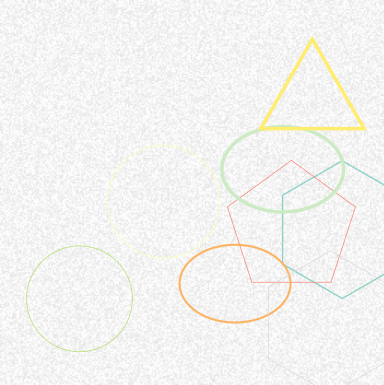[{"shape": "hexagon", "thickness": 1, "radius": 0.89, "center": [0.889, 0.404]}, {"shape": "circle", "thickness": 0.5, "radius": 0.73, "center": [0.425, 0.476]}, {"shape": "pentagon", "thickness": 0.5, "radius": 0.87, "center": [0.757, 0.408]}, {"shape": "oval", "thickness": 1.5, "radius": 0.72, "center": [0.611, 0.263]}, {"shape": "circle", "thickness": 0.5, "radius": 0.69, "center": [0.206, 0.224]}, {"shape": "hexagon", "thickness": 0.5, "radius": 0.93, "center": [0.858, 0.162]}, {"shape": "oval", "thickness": 2.5, "radius": 0.79, "center": [0.734, 0.56]}, {"shape": "triangle", "thickness": 2.5, "radius": 0.78, "center": [0.811, 0.743]}]